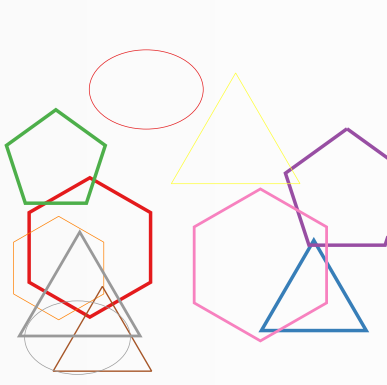[{"shape": "hexagon", "thickness": 2.5, "radius": 0.9, "center": [0.232, 0.357]}, {"shape": "oval", "thickness": 0.5, "radius": 0.74, "center": [0.377, 0.768]}, {"shape": "triangle", "thickness": 2.5, "radius": 0.78, "center": [0.81, 0.22]}, {"shape": "pentagon", "thickness": 2.5, "radius": 0.67, "center": [0.144, 0.581]}, {"shape": "pentagon", "thickness": 2.5, "radius": 0.84, "center": [0.896, 0.498]}, {"shape": "hexagon", "thickness": 0.5, "radius": 0.67, "center": [0.151, 0.304]}, {"shape": "triangle", "thickness": 0.5, "radius": 0.96, "center": [0.608, 0.619]}, {"shape": "triangle", "thickness": 1, "radius": 0.73, "center": [0.264, 0.109]}, {"shape": "hexagon", "thickness": 2, "radius": 0.99, "center": [0.672, 0.312]}, {"shape": "triangle", "thickness": 2, "radius": 0.9, "center": [0.206, 0.217]}, {"shape": "oval", "thickness": 0.5, "radius": 0.68, "center": [0.2, 0.123]}]